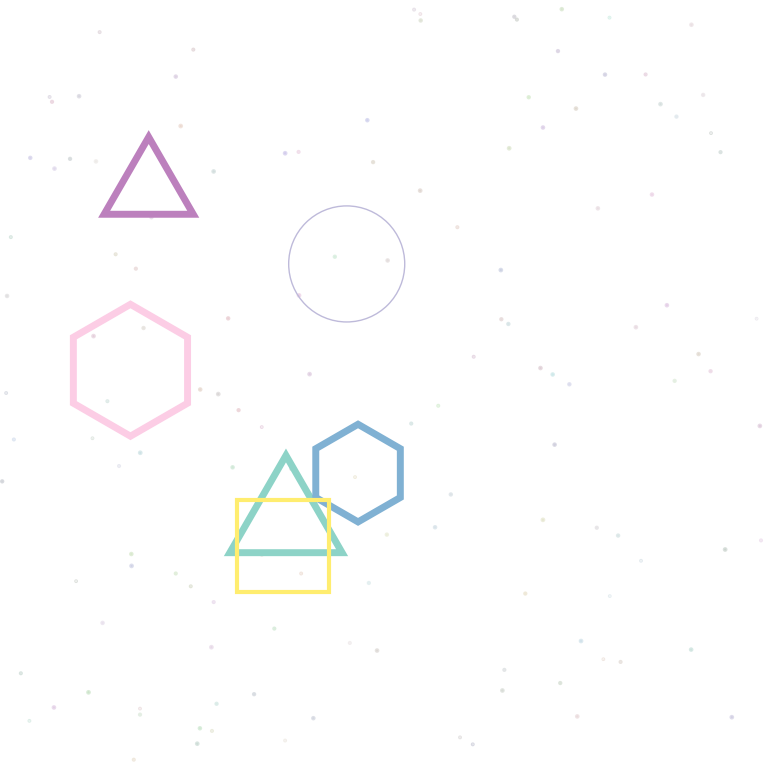[{"shape": "triangle", "thickness": 2.5, "radius": 0.42, "center": [0.371, 0.324]}, {"shape": "circle", "thickness": 0.5, "radius": 0.38, "center": [0.45, 0.657]}, {"shape": "hexagon", "thickness": 2.5, "radius": 0.32, "center": [0.465, 0.386]}, {"shape": "hexagon", "thickness": 2.5, "radius": 0.43, "center": [0.169, 0.519]}, {"shape": "triangle", "thickness": 2.5, "radius": 0.33, "center": [0.193, 0.755]}, {"shape": "square", "thickness": 1.5, "radius": 0.3, "center": [0.368, 0.291]}]